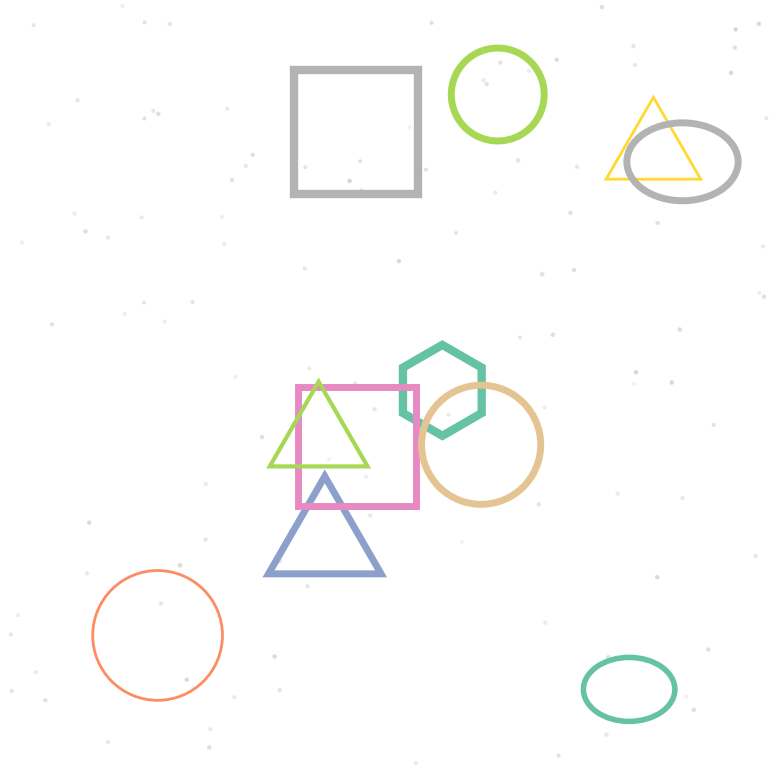[{"shape": "oval", "thickness": 2, "radius": 0.3, "center": [0.817, 0.105]}, {"shape": "hexagon", "thickness": 3, "radius": 0.3, "center": [0.574, 0.493]}, {"shape": "circle", "thickness": 1, "radius": 0.42, "center": [0.205, 0.175]}, {"shape": "triangle", "thickness": 2.5, "radius": 0.42, "center": [0.422, 0.297]}, {"shape": "square", "thickness": 2.5, "radius": 0.39, "center": [0.464, 0.42]}, {"shape": "circle", "thickness": 2.5, "radius": 0.3, "center": [0.646, 0.877]}, {"shape": "triangle", "thickness": 1.5, "radius": 0.37, "center": [0.414, 0.431]}, {"shape": "triangle", "thickness": 1, "radius": 0.35, "center": [0.849, 0.803]}, {"shape": "circle", "thickness": 2.5, "radius": 0.39, "center": [0.625, 0.422]}, {"shape": "oval", "thickness": 2.5, "radius": 0.36, "center": [0.886, 0.79]}, {"shape": "square", "thickness": 3, "radius": 0.4, "center": [0.462, 0.829]}]